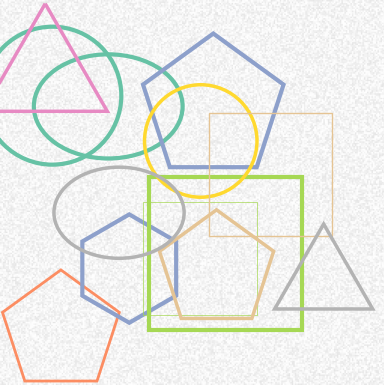[{"shape": "circle", "thickness": 3, "radius": 0.9, "center": [0.136, 0.751]}, {"shape": "oval", "thickness": 3, "radius": 0.97, "center": [0.281, 0.724]}, {"shape": "pentagon", "thickness": 2, "radius": 0.8, "center": [0.158, 0.139]}, {"shape": "hexagon", "thickness": 3, "radius": 0.7, "center": [0.336, 0.302]}, {"shape": "pentagon", "thickness": 3, "radius": 0.96, "center": [0.554, 0.721]}, {"shape": "triangle", "thickness": 2.5, "radius": 0.93, "center": [0.117, 0.804]}, {"shape": "square", "thickness": 0.5, "radius": 0.74, "center": [0.519, 0.329]}, {"shape": "square", "thickness": 3, "radius": 0.99, "center": [0.585, 0.342]}, {"shape": "circle", "thickness": 2.5, "radius": 0.73, "center": [0.521, 0.634]}, {"shape": "square", "thickness": 1, "radius": 0.8, "center": [0.703, 0.547]}, {"shape": "pentagon", "thickness": 2.5, "radius": 0.78, "center": [0.562, 0.299]}, {"shape": "oval", "thickness": 2.5, "radius": 0.85, "center": [0.309, 0.447]}, {"shape": "triangle", "thickness": 2.5, "radius": 0.74, "center": [0.841, 0.271]}]